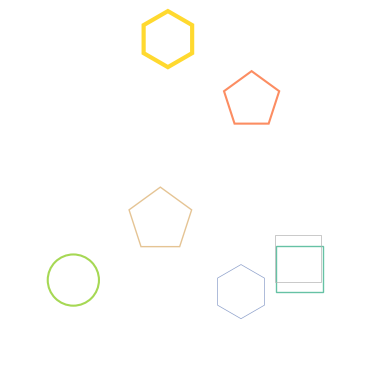[{"shape": "square", "thickness": 1, "radius": 0.3, "center": [0.777, 0.301]}, {"shape": "pentagon", "thickness": 1.5, "radius": 0.38, "center": [0.654, 0.74]}, {"shape": "hexagon", "thickness": 0.5, "radius": 0.35, "center": [0.626, 0.243]}, {"shape": "circle", "thickness": 1.5, "radius": 0.33, "center": [0.191, 0.273]}, {"shape": "hexagon", "thickness": 3, "radius": 0.36, "center": [0.436, 0.898]}, {"shape": "pentagon", "thickness": 1, "radius": 0.43, "center": [0.416, 0.429]}, {"shape": "square", "thickness": 0.5, "radius": 0.3, "center": [0.774, 0.328]}]